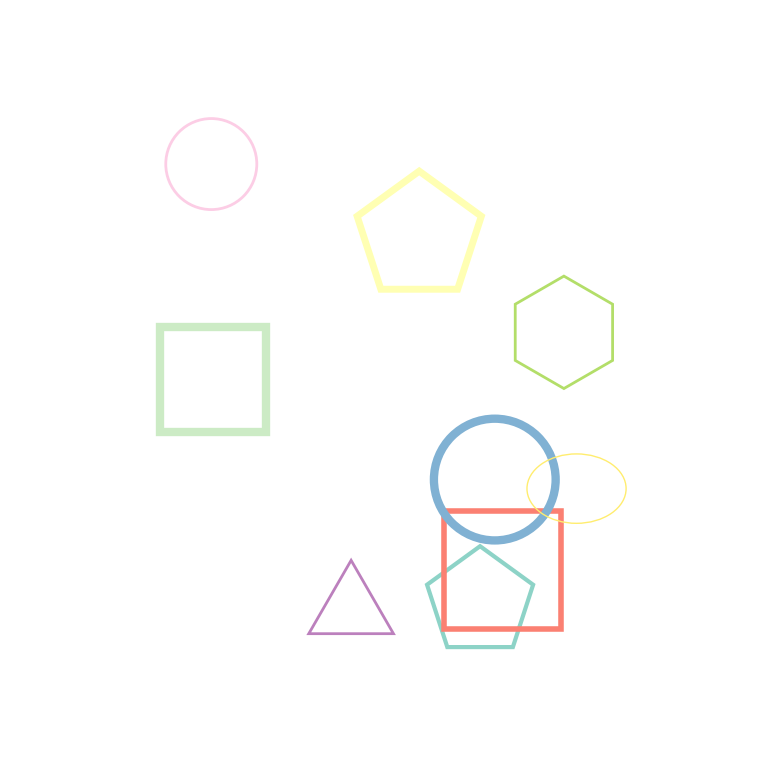[{"shape": "pentagon", "thickness": 1.5, "radius": 0.36, "center": [0.623, 0.218]}, {"shape": "pentagon", "thickness": 2.5, "radius": 0.42, "center": [0.544, 0.693]}, {"shape": "square", "thickness": 2, "radius": 0.38, "center": [0.653, 0.26]}, {"shape": "circle", "thickness": 3, "radius": 0.4, "center": [0.643, 0.377]}, {"shape": "hexagon", "thickness": 1, "radius": 0.36, "center": [0.732, 0.568]}, {"shape": "circle", "thickness": 1, "radius": 0.3, "center": [0.274, 0.787]}, {"shape": "triangle", "thickness": 1, "radius": 0.32, "center": [0.456, 0.209]}, {"shape": "square", "thickness": 3, "radius": 0.34, "center": [0.276, 0.507]}, {"shape": "oval", "thickness": 0.5, "radius": 0.32, "center": [0.749, 0.365]}]